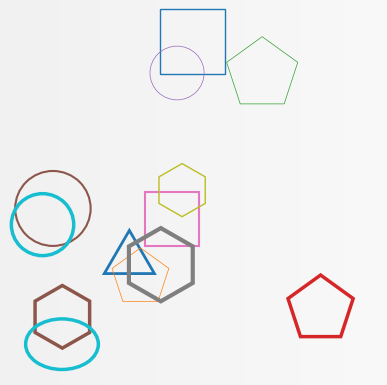[{"shape": "square", "thickness": 1, "radius": 0.42, "center": [0.496, 0.892]}, {"shape": "triangle", "thickness": 2, "radius": 0.37, "center": [0.334, 0.327]}, {"shape": "pentagon", "thickness": 0.5, "radius": 0.39, "center": [0.362, 0.279]}, {"shape": "pentagon", "thickness": 0.5, "radius": 0.48, "center": [0.677, 0.808]}, {"shape": "pentagon", "thickness": 2.5, "radius": 0.44, "center": [0.827, 0.197]}, {"shape": "circle", "thickness": 0.5, "radius": 0.35, "center": [0.457, 0.81]}, {"shape": "circle", "thickness": 1.5, "radius": 0.49, "center": [0.137, 0.459]}, {"shape": "hexagon", "thickness": 2.5, "radius": 0.41, "center": [0.161, 0.177]}, {"shape": "square", "thickness": 1.5, "radius": 0.35, "center": [0.443, 0.43]}, {"shape": "hexagon", "thickness": 3, "radius": 0.48, "center": [0.415, 0.312]}, {"shape": "hexagon", "thickness": 1, "radius": 0.34, "center": [0.47, 0.506]}, {"shape": "oval", "thickness": 2.5, "radius": 0.47, "center": [0.16, 0.106]}, {"shape": "circle", "thickness": 2.5, "radius": 0.4, "center": [0.11, 0.417]}]